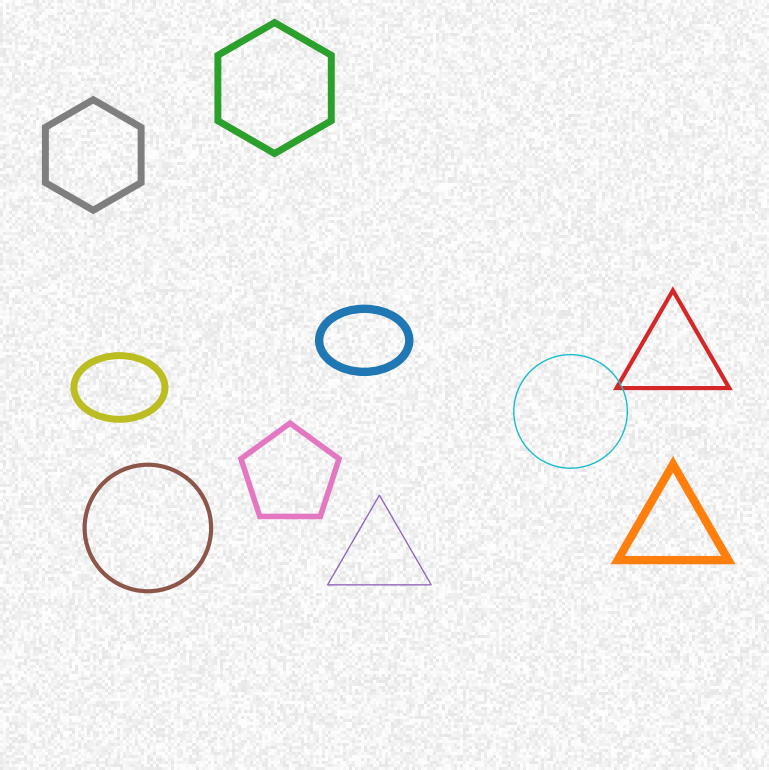[{"shape": "oval", "thickness": 3, "radius": 0.29, "center": [0.473, 0.558]}, {"shape": "triangle", "thickness": 3, "radius": 0.41, "center": [0.874, 0.314]}, {"shape": "hexagon", "thickness": 2.5, "radius": 0.43, "center": [0.357, 0.886]}, {"shape": "triangle", "thickness": 1.5, "radius": 0.42, "center": [0.874, 0.538]}, {"shape": "triangle", "thickness": 0.5, "radius": 0.39, "center": [0.493, 0.279]}, {"shape": "circle", "thickness": 1.5, "radius": 0.41, "center": [0.192, 0.314]}, {"shape": "pentagon", "thickness": 2, "radius": 0.33, "center": [0.377, 0.383]}, {"shape": "hexagon", "thickness": 2.5, "radius": 0.36, "center": [0.121, 0.799]}, {"shape": "oval", "thickness": 2.5, "radius": 0.3, "center": [0.155, 0.497]}, {"shape": "circle", "thickness": 0.5, "radius": 0.37, "center": [0.741, 0.466]}]